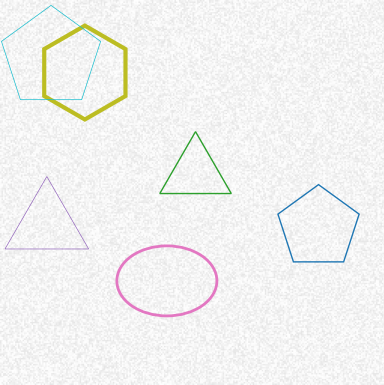[{"shape": "pentagon", "thickness": 1, "radius": 0.55, "center": [0.827, 0.41]}, {"shape": "triangle", "thickness": 1, "radius": 0.54, "center": [0.508, 0.551]}, {"shape": "triangle", "thickness": 0.5, "radius": 0.63, "center": [0.122, 0.416]}, {"shape": "oval", "thickness": 2, "radius": 0.65, "center": [0.433, 0.27]}, {"shape": "hexagon", "thickness": 3, "radius": 0.61, "center": [0.22, 0.812]}, {"shape": "pentagon", "thickness": 0.5, "radius": 0.68, "center": [0.133, 0.851]}]